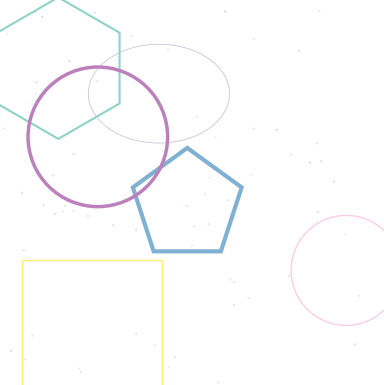[{"shape": "hexagon", "thickness": 1.5, "radius": 0.92, "center": [0.151, 0.823]}, {"shape": "oval", "thickness": 0.5, "radius": 0.92, "center": [0.413, 0.757]}, {"shape": "pentagon", "thickness": 3, "radius": 0.74, "center": [0.486, 0.467]}, {"shape": "circle", "thickness": 1, "radius": 0.71, "center": [0.899, 0.298]}, {"shape": "circle", "thickness": 2.5, "radius": 0.91, "center": [0.254, 0.645]}, {"shape": "square", "thickness": 1, "radius": 0.91, "center": [0.239, 0.143]}]